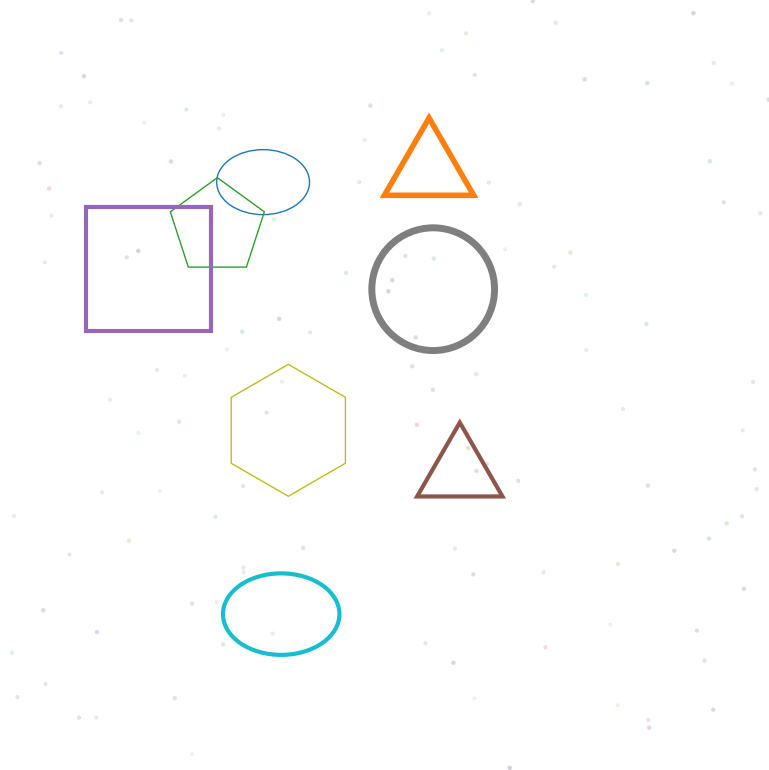[{"shape": "oval", "thickness": 0.5, "radius": 0.3, "center": [0.342, 0.763]}, {"shape": "triangle", "thickness": 2, "radius": 0.33, "center": [0.557, 0.78]}, {"shape": "pentagon", "thickness": 0.5, "radius": 0.32, "center": [0.282, 0.705]}, {"shape": "square", "thickness": 1.5, "radius": 0.4, "center": [0.193, 0.651]}, {"shape": "triangle", "thickness": 1.5, "radius": 0.32, "center": [0.597, 0.387]}, {"shape": "circle", "thickness": 2.5, "radius": 0.4, "center": [0.563, 0.624]}, {"shape": "hexagon", "thickness": 0.5, "radius": 0.43, "center": [0.374, 0.441]}, {"shape": "oval", "thickness": 1.5, "radius": 0.38, "center": [0.365, 0.202]}]